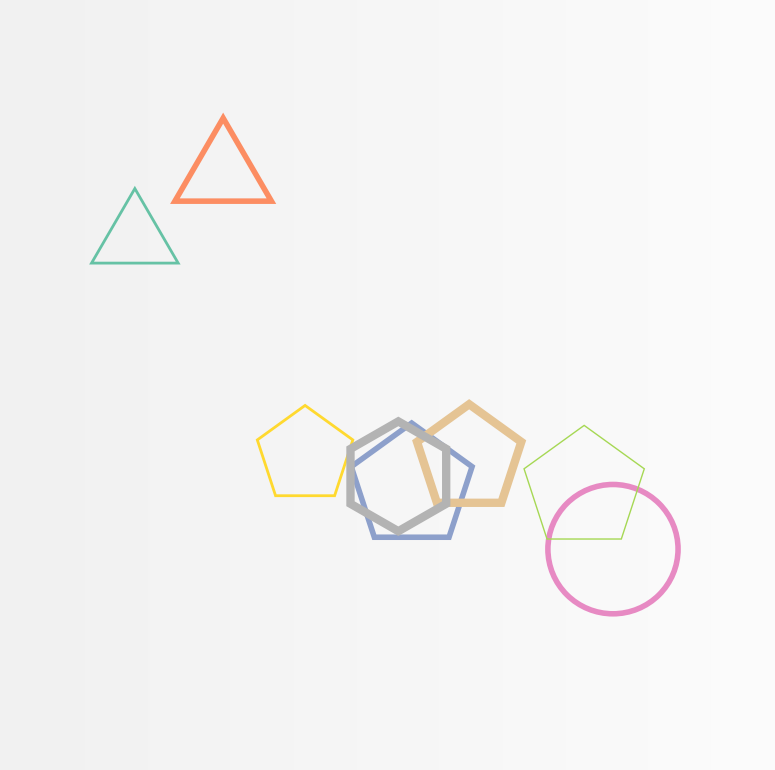[{"shape": "triangle", "thickness": 1, "radius": 0.32, "center": [0.174, 0.691]}, {"shape": "triangle", "thickness": 2, "radius": 0.36, "center": [0.288, 0.775]}, {"shape": "pentagon", "thickness": 2, "radius": 0.41, "center": [0.531, 0.369]}, {"shape": "circle", "thickness": 2, "radius": 0.42, "center": [0.791, 0.287]}, {"shape": "pentagon", "thickness": 0.5, "radius": 0.41, "center": [0.754, 0.366]}, {"shape": "pentagon", "thickness": 1, "radius": 0.32, "center": [0.394, 0.409]}, {"shape": "pentagon", "thickness": 3, "radius": 0.35, "center": [0.605, 0.404]}, {"shape": "hexagon", "thickness": 3, "radius": 0.36, "center": [0.514, 0.381]}]